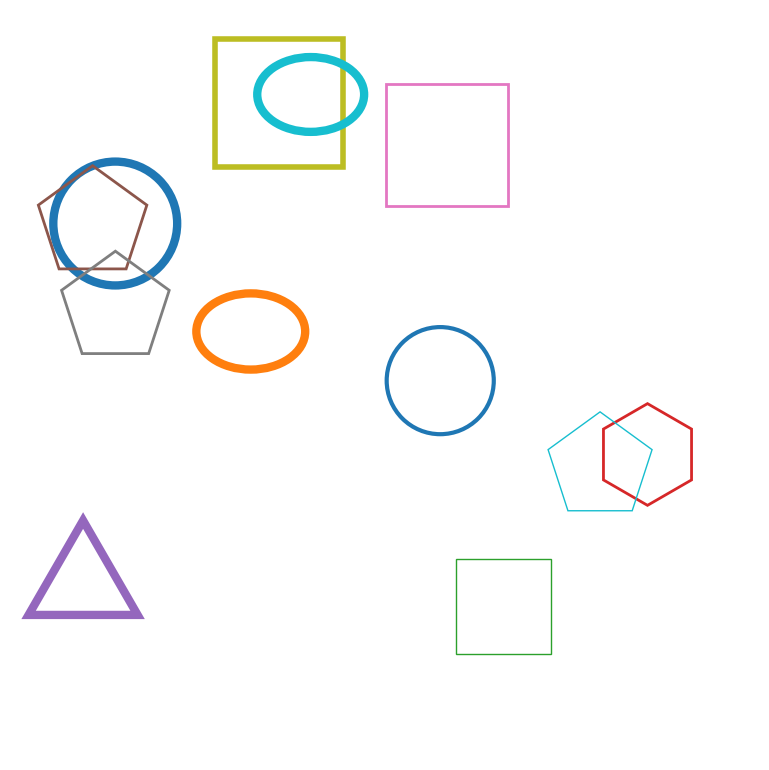[{"shape": "circle", "thickness": 3, "radius": 0.4, "center": [0.15, 0.71]}, {"shape": "circle", "thickness": 1.5, "radius": 0.35, "center": [0.572, 0.506]}, {"shape": "oval", "thickness": 3, "radius": 0.35, "center": [0.326, 0.57]}, {"shape": "square", "thickness": 0.5, "radius": 0.31, "center": [0.654, 0.212]}, {"shape": "hexagon", "thickness": 1, "radius": 0.33, "center": [0.841, 0.41]}, {"shape": "triangle", "thickness": 3, "radius": 0.41, "center": [0.108, 0.242]}, {"shape": "pentagon", "thickness": 1, "radius": 0.37, "center": [0.12, 0.711]}, {"shape": "square", "thickness": 1, "radius": 0.4, "center": [0.581, 0.812]}, {"shape": "pentagon", "thickness": 1, "radius": 0.37, "center": [0.15, 0.6]}, {"shape": "square", "thickness": 2, "radius": 0.42, "center": [0.362, 0.866]}, {"shape": "oval", "thickness": 3, "radius": 0.35, "center": [0.403, 0.877]}, {"shape": "pentagon", "thickness": 0.5, "radius": 0.35, "center": [0.779, 0.394]}]